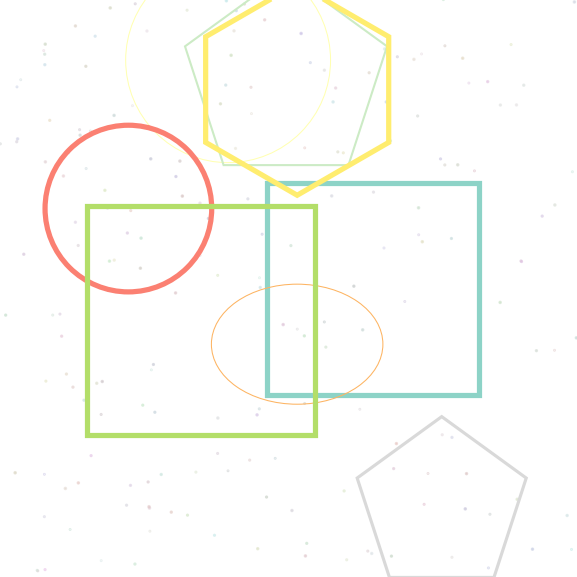[{"shape": "square", "thickness": 2.5, "radius": 0.92, "center": [0.646, 0.499]}, {"shape": "circle", "thickness": 0.5, "radius": 0.89, "center": [0.395, 0.895]}, {"shape": "circle", "thickness": 2.5, "radius": 0.72, "center": [0.222, 0.638]}, {"shape": "oval", "thickness": 0.5, "radius": 0.74, "center": [0.515, 0.403]}, {"shape": "square", "thickness": 2.5, "radius": 0.99, "center": [0.348, 0.444]}, {"shape": "pentagon", "thickness": 1.5, "radius": 0.77, "center": [0.765, 0.124]}, {"shape": "pentagon", "thickness": 1, "radius": 0.92, "center": [0.495, 0.862]}, {"shape": "hexagon", "thickness": 2.5, "radius": 0.92, "center": [0.515, 0.844]}]